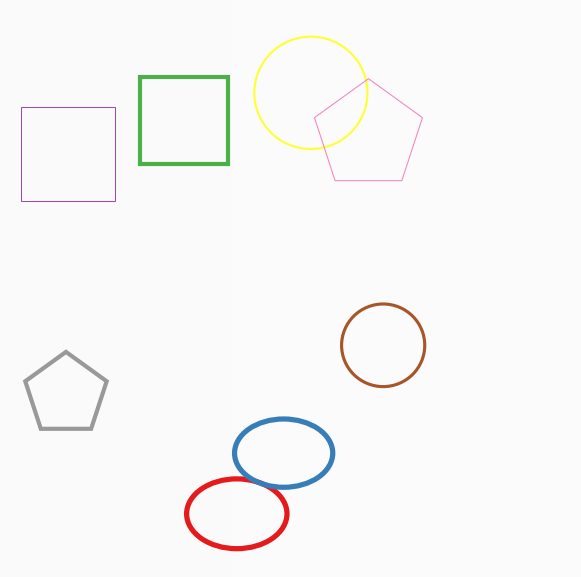[{"shape": "oval", "thickness": 2.5, "radius": 0.43, "center": [0.407, 0.109]}, {"shape": "oval", "thickness": 2.5, "radius": 0.42, "center": [0.488, 0.214]}, {"shape": "square", "thickness": 2, "radius": 0.38, "center": [0.317, 0.791]}, {"shape": "square", "thickness": 0.5, "radius": 0.41, "center": [0.117, 0.733]}, {"shape": "circle", "thickness": 1, "radius": 0.49, "center": [0.535, 0.838]}, {"shape": "circle", "thickness": 1.5, "radius": 0.36, "center": [0.659, 0.401]}, {"shape": "pentagon", "thickness": 0.5, "radius": 0.49, "center": [0.634, 0.765]}, {"shape": "pentagon", "thickness": 2, "radius": 0.37, "center": [0.113, 0.316]}]